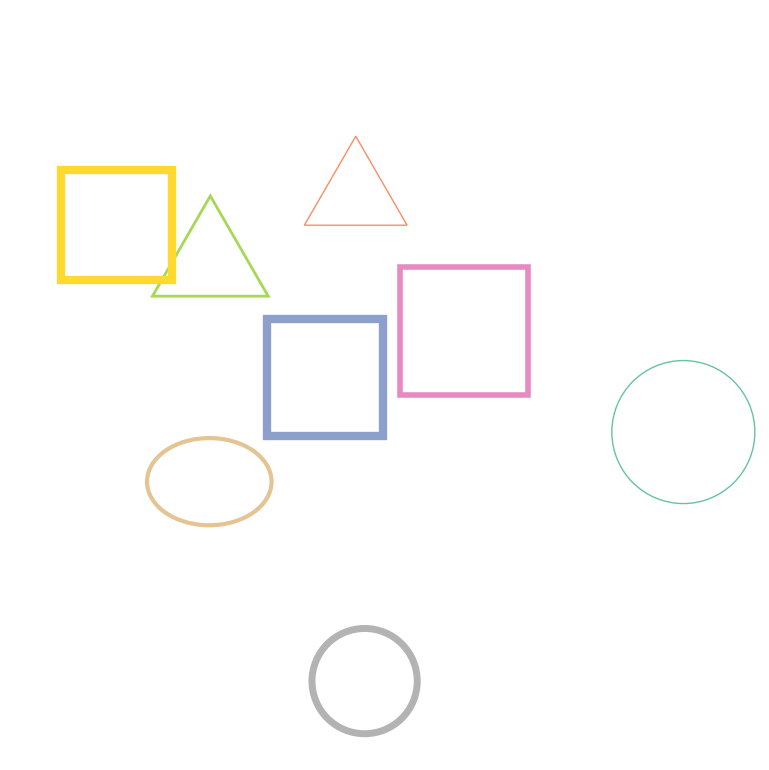[{"shape": "circle", "thickness": 0.5, "radius": 0.46, "center": [0.887, 0.439]}, {"shape": "triangle", "thickness": 0.5, "radius": 0.39, "center": [0.462, 0.746]}, {"shape": "square", "thickness": 3, "radius": 0.38, "center": [0.422, 0.51]}, {"shape": "square", "thickness": 2, "radius": 0.42, "center": [0.603, 0.57]}, {"shape": "triangle", "thickness": 1, "radius": 0.43, "center": [0.273, 0.659]}, {"shape": "square", "thickness": 3, "radius": 0.36, "center": [0.152, 0.708]}, {"shape": "oval", "thickness": 1.5, "radius": 0.4, "center": [0.272, 0.374]}, {"shape": "circle", "thickness": 2.5, "radius": 0.34, "center": [0.474, 0.115]}]